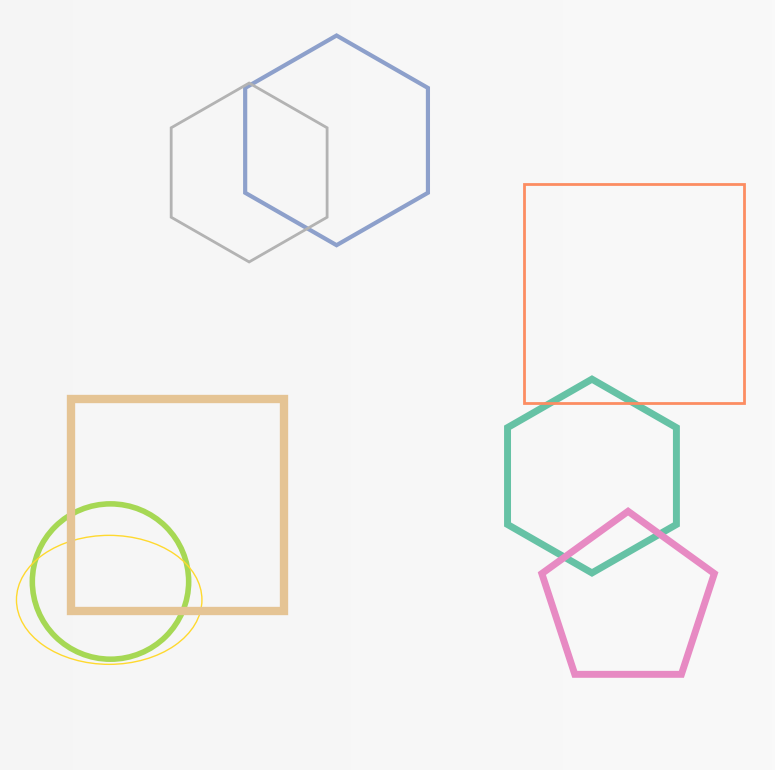[{"shape": "hexagon", "thickness": 2.5, "radius": 0.63, "center": [0.764, 0.382]}, {"shape": "square", "thickness": 1, "radius": 0.71, "center": [0.819, 0.619]}, {"shape": "hexagon", "thickness": 1.5, "radius": 0.68, "center": [0.434, 0.818]}, {"shape": "pentagon", "thickness": 2.5, "radius": 0.59, "center": [0.81, 0.219]}, {"shape": "circle", "thickness": 2, "radius": 0.5, "center": [0.143, 0.245]}, {"shape": "oval", "thickness": 0.5, "radius": 0.6, "center": [0.141, 0.221]}, {"shape": "square", "thickness": 3, "radius": 0.69, "center": [0.229, 0.344]}, {"shape": "hexagon", "thickness": 1, "radius": 0.58, "center": [0.321, 0.776]}]